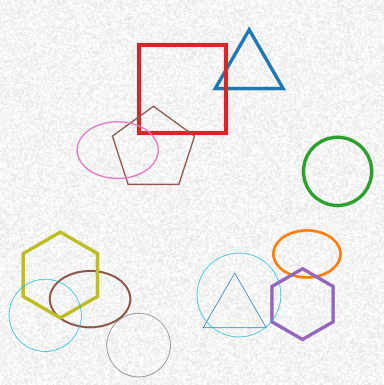[{"shape": "triangle", "thickness": 0.5, "radius": 0.47, "center": [0.61, 0.196]}, {"shape": "triangle", "thickness": 2.5, "radius": 0.51, "center": [0.647, 0.821]}, {"shape": "oval", "thickness": 2, "radius": 0.44, "center": [0.797, 0.34]}, {"shape": "circle", "thickness": 2.5, "radius": 0.44, "center": [0.877, 0.555]}, {"shape": "square", "thickness": 3, "radius": 0.57, "center": [0.474, 0.769]}, {"shape": "hexagon", "thickness": 2.5, "radius": 0.46, "center": [0.786, 0.21]}, {"shape": "pentagon", "thickness": 1, "radius": 0.56, "center": [0.399, 0.612]}, {"shape": "oval", "thickness": 1.5, "radius": 0.52, "center": [0.234, 0.223]}, {"shape": "oval", "thickness": 1, "radius": 0.53, "center": [0.306, 0.61]}, {"shape": "circle", "thickness": 0.5, "radius": 0.41, "center": [0.36, 0.104]}, {"shape": "hexagon", "thickness": 2.5, "radius": 0.56, "center": [0.157, 0.286]}, {"shape": "circle", "thickness": 0.5, "radius": 0.47, "center": [0.118, 0.181]}, {"shape": "circle", "thickness": 0.5, "radius": 0.54, "center": [0.621, 0.234]}]